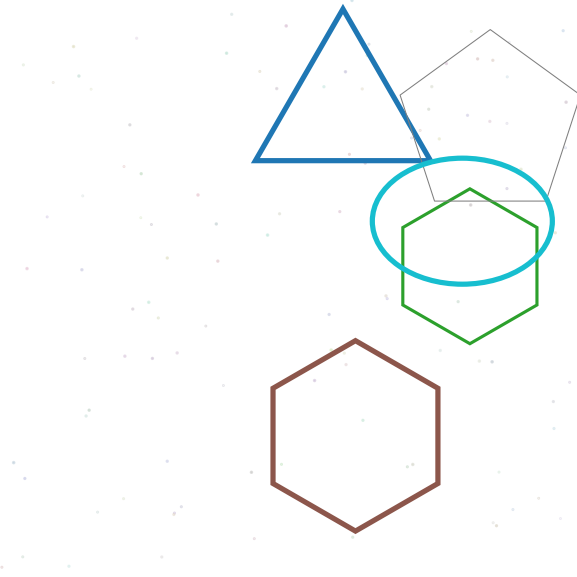[{"shape": "triangle", "thickness": 2.5, "radius": 0.88, "center": [0.594, 0.808]}, {"shape": "hexagon", "thickness": 1.5, "radius": 0.67, "center": [0.814, 0.538]}, {"shape": "hexagon", "thickness": 2.5, "radius": 0.82, "center": [0.616, 0.244]}, {"shape": "pentagon", "thickness": 0.5, "radius": 0.82, "center": [0.849, 0.784]}, {"shape": "oval", "thickness": 2.5, "radius": 0.78, "center": [0.801, 0.616]}]